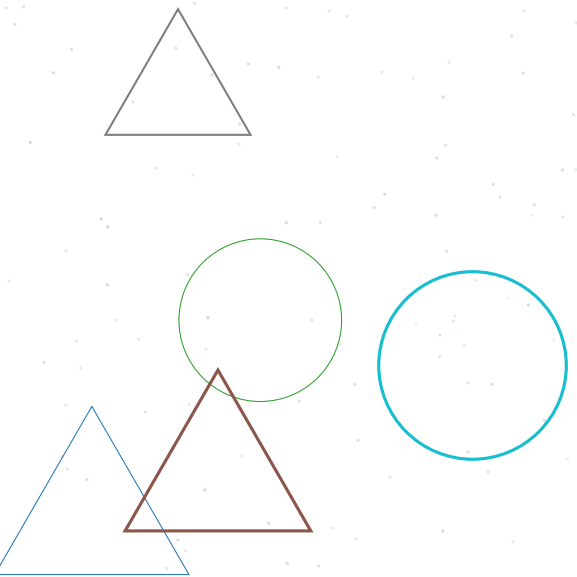[{"shape": "triangle", "thickness": 0.5, "radius": 0.97, "center": [0.159, 0.101]}, {"shape": "circle", "thickness": 0.5, "radius": 0.7, "center": [0.451, 0.445]}, {"shape": "triangle", "thickness": 1.5, "radius": 0.93, "center": [0.377, 0.173]}, {"shape": "triangle", "thickness": 1, "radius": 0.73, "center": [0.308, 0.838]}, {"shape": "circle", "thickness": 1.5, "radius": 0.81, "center": [0.818, 0.366]}]